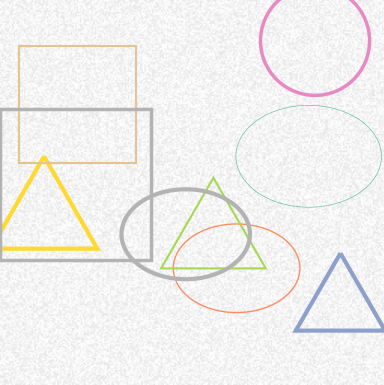[{"shape": "oval", "thickness": 0.5, "radius": 0.95, "center": [0.802, 0.594]}, {"shape": "oval", "thickness": 1, "radius": 0.82, "center": [0.615, 0.303]}, {"shape": "triangle", "thickness": 3, "radius": 0.67, "center": [0.884, 0.208]}, {"shape": "circle", "thickness": 2.5, "radius": 0.71, "center": [0.818, 0.894]}, {"shape": "triangle", "thickness": 1.5, "radius": 0.78, "center": [0.554, 0.381]}, {"shape": "triangle", "thickness": 3, "radius": 0.8, "center": [0.114, 0.434]}, {"shape": "square", "thickness": 1.5, "radius": 0.76, "center": [0.2, 0.73]}, {"shape": "oval", "thickness": 3, "radius": 0.83, "center": [0.482, 0.392]}, {"shape": "square", "thickness": 2.5, "radius": 0.98, "center": [0.195, 0.52]}]